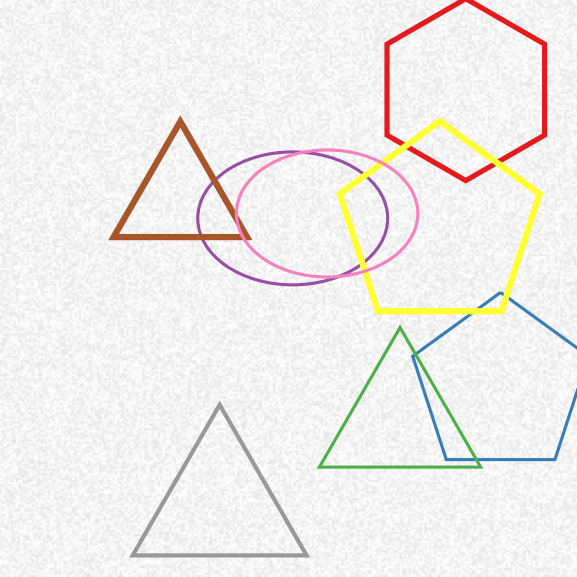[{"shape": "hexagon", "thickness": 2.5, "radius": 0.79, "center": [0.807, 0.844]}, {"shape": "pentagon", "thickness": 1.5, "radius": 0.8, "center": [0.867, 0.333]}, {"shape": "triangle", "thickness": 1.5, "radius": 0.81, "center": [0.693, 0.271]}, {"shape": "oval", "thickness": 1.5, "radius": 0.82, "center": [0.507, 0.621]}, {"shape": "pentagon", "thickness": 3, "radius": 0.91, "center": [0.761, 0.607]}, {"shape": "triangle", "thickness": 3, "radius": 0.67, "center": [0.312, 0.655]}, {"shape": "oval", "thickness": 1.5, "radius": 0.79, "center": [0.566, 0.629]}, {"shape": "triangle", "thickness": 2, "radius": 0.87, "center": [0.38, 0.124]}]